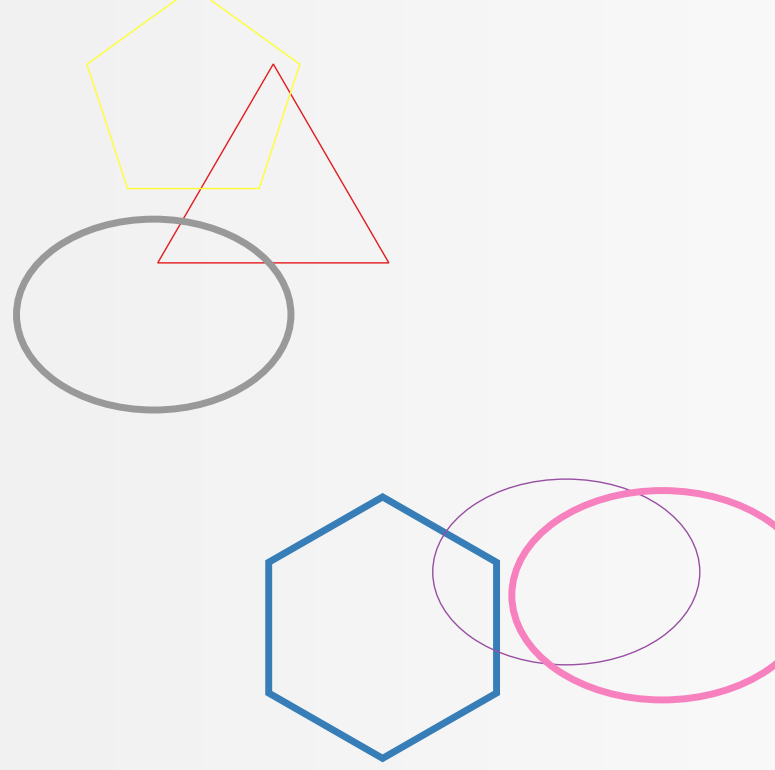[{"shape": "triangle", "thickness": 0.5, "radius": 0.86, "center": [0.353, 0.745]}, {"shape": "hexagon", "thickness": 2.5, "radius": 0.85, "center": [0.494, 0.185]}, {"shape": "oval", "thickness": 0.5, "radius": 0.86, "center": [0.731, 0.257]}, {"shape": "pentagon", "thickness": 0.5, "radius": 0.72, "center": [0.25, 0.872]}, {"shape": "oval", "thickness": 2.5, "radius": 0.97, "center": [0.855, 0.227]}, {"shape": "oval", "thickness": 2.5, "radius": 0.89, "center": [0.198, 0.591]}]